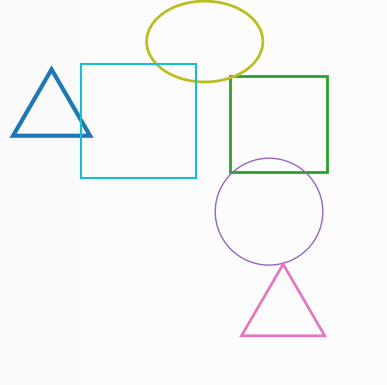[{"shape": "triangle", "thickness": 3, "radius": 0.57, "center": [0.133, 0.705]}, {"shape": "square", "thickness": 2, "radius": 0.63, "center": [0.718, 0.679]}, {"shape": "circle", "thickness": 1, "radius": 0.69, "center": [0.694, 0.45]}, {"shape": "triangle", "thickness": 2, "radius": 0.62, "center": [0.731, 0.19]}, {"shape": "oval", "thickness": 2, "radius": 0.75, "center": [0.528, 0.892]}, {"shape": "square", "thickness": 1.5, "radius": 0.74, "center": [0.358, 0.685]}]